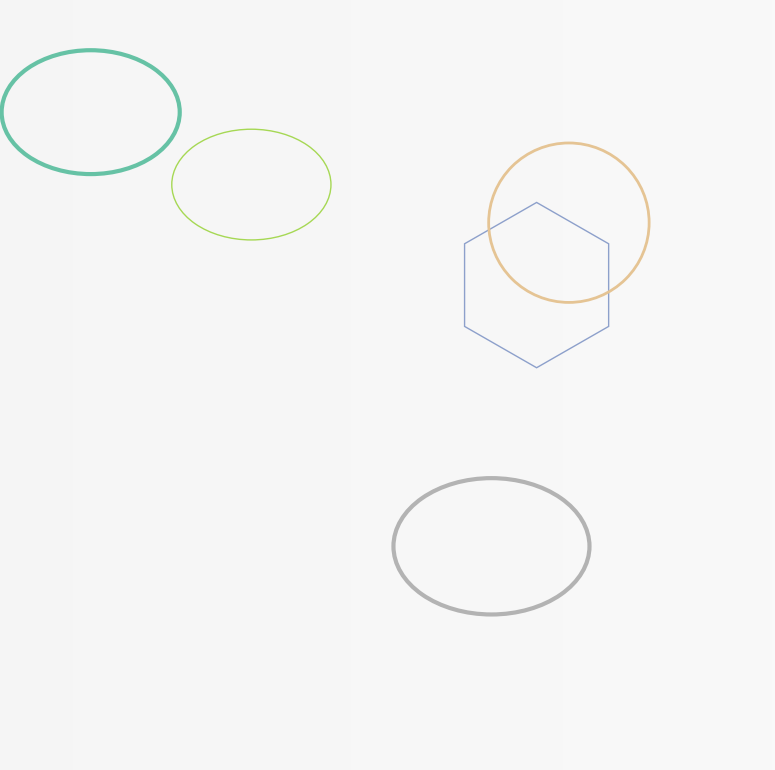[{"shape": "oval", "thickness": 1.5, "radius": 0.57, "center": [0.117, 0.854]}, {"shape": "hexagon", "thickness": 0.5, "radius": 0.54, "center": [0.692, 0.63]}, {"shape": "oval", "thickness": 0.5, "radius": 0.51, "center": [0.324, 0.76]}, {"shape": "circle", "thickness": 1, "radius": 0.52, "center": [0.734, 0.711]}, {"shape": "oval", "thickness": 1.5, "radius": 0.63, "center": [0.634, 0.291]}]